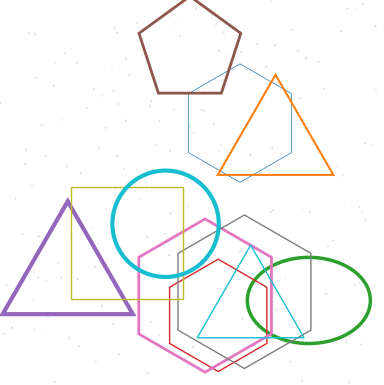[{"shape": "hexagon", "thickness": 0.5, "radius": 0.77, "center": [0.623, 0.68]}, {"shape": "triangle", "thickness": 1.5, "radius": 0.87, "center": [0.716, 0.632]}, {"shape": "oval", "thickness": 2.5, "radius": 0.8, "center": [0.802, 0.22]}, {"shape": "hexagon", "thickness": 1, "radius": 0.73, "center": [0.567, 0.181]}, {"shape": "triangle", "thickness": 3, "radius": 0.98, "center": [0.176, 0.282]}, {"shape": "pentagon", "thickness": 2, "radius": 0.7, "center": [0.493, 0.871]}, {"shape": "hexagon", "thickness": 2, "radius": 0.99, "center": [0.533, 0.232]}, {"shape": "hexagon", "thickness": 1, "radius": 1.0, "center": [0.635, 0.242]}, {"shape": "square", "thickness": 1, "radius": 0.73, "center": [0.331, 0.369]}, {"shape": "circle", "thickness": 3, "radius": 0.69, "center": [0.43, 0.419]}, {"shape": "triangle", "thickness": 1, "radius": 0.8, "center": [0.651, 0.203]}]